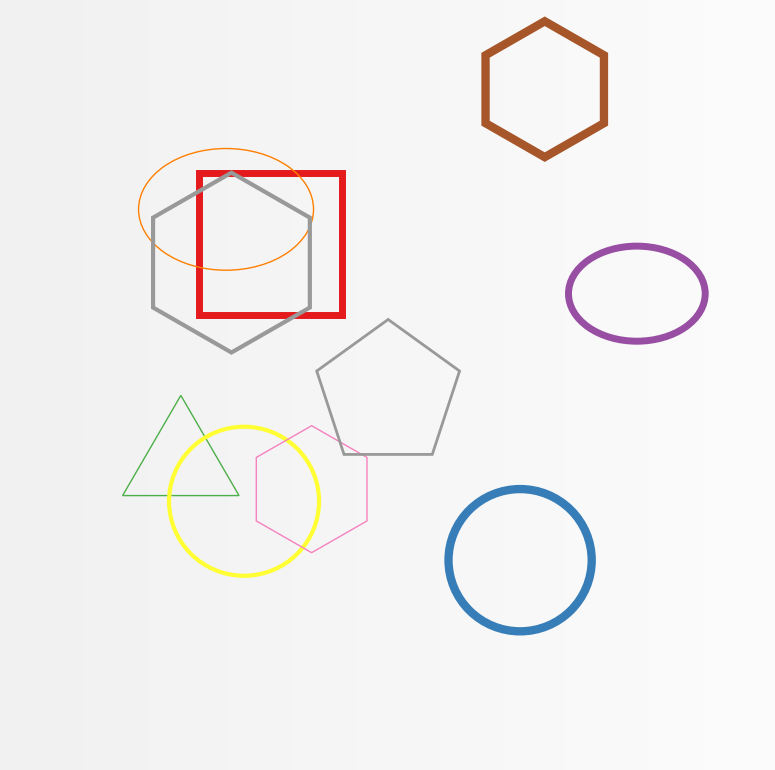[{"shape": "square", "thickness": 2.5, "radius": 0.46, "center": [0.349, 0.683]}, {"shape": "circle", "thickness": 3, "radius": 0.46, "center": [0.671, 0.272]}, {"shape": "triangle", "thickness": 0.5, "radius": 0.43, "center": [0.233, 0.4]}, {"shape": "oval", "thickness": 2.5, "radius": 0.44, "center": [0.822, 0.619]}, {"shape": "oval", "thickness": 0.5, "radius": 0.56, "center": [0.292, 0.728]}, {"shape": "circle", "thickness": 1.5, "radius": 0.48, "center": [0.315, 0.349]}, {"shape": "hexagon", "thickness": 3, "radius": 0.44, "center": [0.703, 0.884]}, {"shape": "hexagon", "thickness": 0.5, "radius": 0.41, "center": [0.402, 0.365]}, {"shape": "pentagon", "thickness": 1, "radius": 0.48, "center": [0.501, 0.488]}, {"shape": "hexagon", "thickness": 1.5, "radius": 0.58, "center": [0.299, 0.659]}]